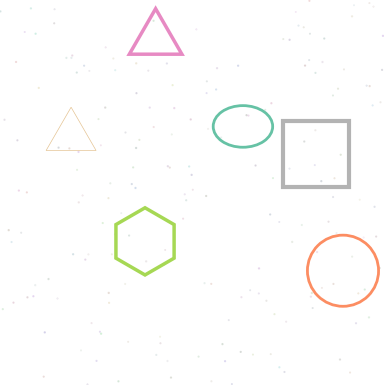[{"shape": "oval", "thickness": 2, "radius": 0.39, "center": [0.631, 0.672]}, {"shape": "circle", "thickness": 2, "radius": 0.46, "center": [0.891, 0.297]}, {"shape": "triangle", "thickness": 2.5, "radius": 0.39, "center": [0.404, 0.899]}, {"shape": "hexagon", "thickness": 2.5, "radius": 0.44, "center": [0.377, 0.373]}, {"shape": "triangle", "thickness": 0.5, "radius": 0.37, "center": [0.185, 0.647]}, {"shape": "square", "thickness": 3, "radius": 0.43, "center": [0.821, 0.6]}]